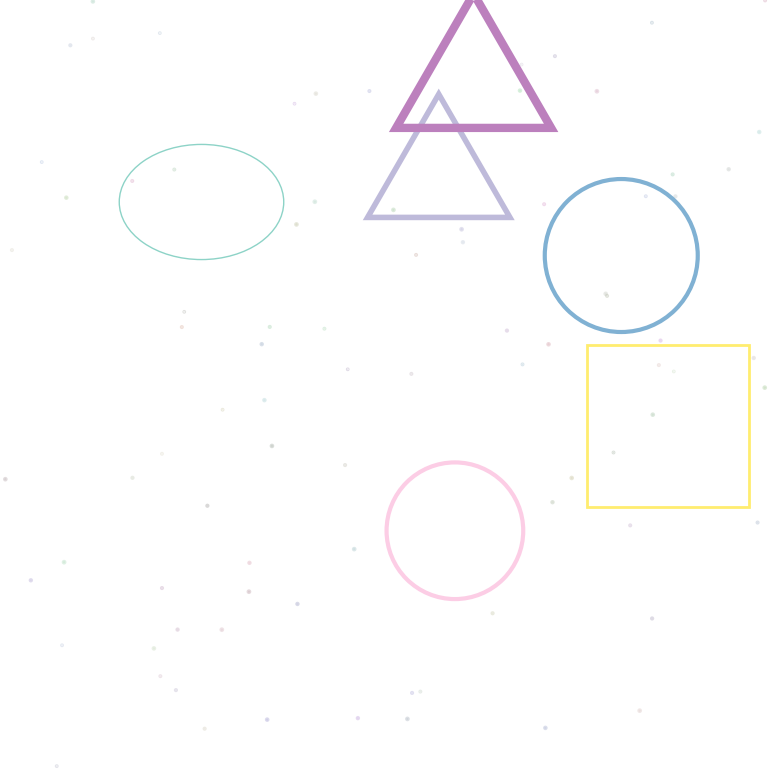[{"shape": "oval", "thickness": 0.5, "radius": 0.53, "center": [0.262, 0.738]}, {"shape": "triangle", "thickness": 2, "radius": 0.53, "center": [0.57, 0.771]}, {"shape": "circle", "thickness": 1.5, "radius": 0.5, "center": [0.807, 0.668]}, {"shape": "circle", "thickness": 1.5, "radius": 0.44, "center": [0.591, 0.311]}, {"shape": "triangle", "thickness": 3, "radius": 0.58, "center": [0.615, 0.892]}, {"shape": "square", "thickness": 1, "radius": 0.53, "center": [0.867, 0.447]}]